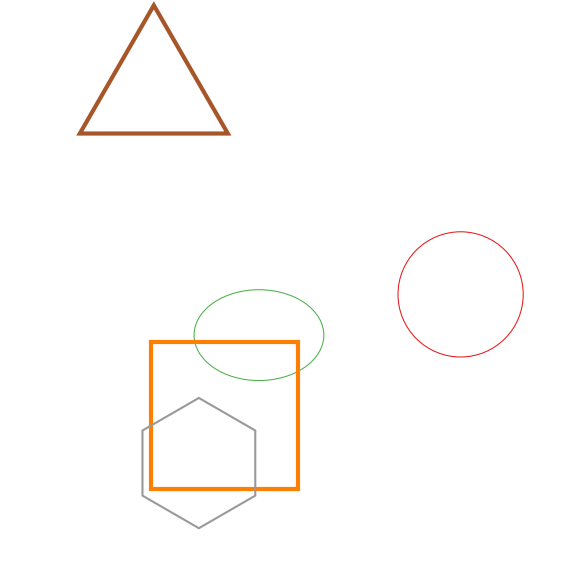[{"shape": "circle", "thickness": 0.5, "radius": 0.54, "center": [0.798, 0.489]}, {"shape": "oval", "thickness": 0.5, "radius": 0.56, "center": [0.448, 0.419]}, {"shape": "square", "thickness": 2, "radius": 0.64, "center": [0.388, 0.28]}, {"shape": "triangle", "thickness": 2, "radius": 0.74, "center": [0.266, 0.842]}, {"shape": "hexagon", "thickness": 1, "radius": 0.56, "center": [0.344, 0.197]}]